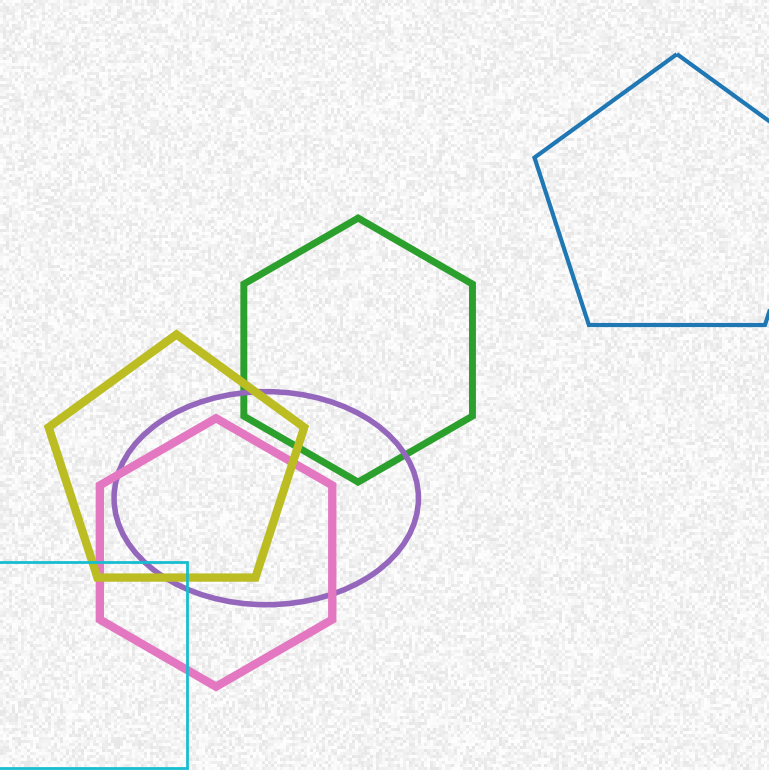[{"shape": "pentagon", "thickness": 1.5, "radius": 0.97, "center": [0.879, 0.735]}, {"shape": "hexagon", "thickness": 2.5, "radius": 0.86, "center": [0.465, 0.545]}, {"shape": "oval", "thickness": 2, "radius": 0.99, "center": [0.346, 0.353]}, {"shape": "hexagon", "thickness": 3, "radius": 0.87, "center": [0.281, 0.283]}, {"shape": "pentagon", "thickness": 3, "radius": 0.87, "center": [0.229, 0.391]}, {"shape": "square", "thickness": 1, "radius": 0.67, "center": [0.109, 0.136]}]